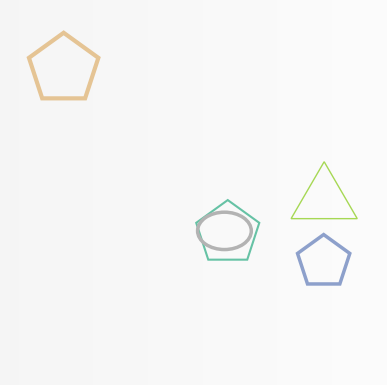[{"shape": "pentagon", "thickness": 1.5, "radius": 0.43, "center": [0.588, 0.395]}, {"shape": "pentagon", "thickness": 2.5, "radius": 0.35, "center": [0.835, 0.32]}, {"shape": "triangle", "thickness": 1, "radius": 0.49, "center": [0.837, 0.481]}, {"shape": "pentagon", "thickness": 3, "radius": 0.47, "center": [0.164, 0.821]}, {"shape": "oval", "thickness": 2.5, "radius": 0.35, "center": [0.579, 0.4]}]